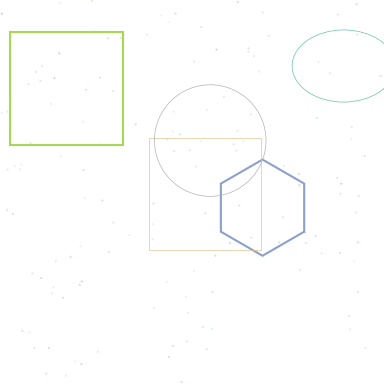[{"shape": "oval", "thickness": 0.5, "radius": 0.67, "center": [0.893, 0.829]}, {"shape": "hexagon", "thickness": 1.5, "radius": 0.62, "center": [0.682, 0.461]}, {"shape": "square", "thickness": 1.5, "radius": 0.73, "center": [0.174, 0.77]}, {"shape": "square", "thickness": 0.5, "radius": 0.73, "center": [0.532, 0.495]}, {"shape": "circle", "thickness": 0.5, "radius": 0.72, "center": [0.546, 0.635]}]